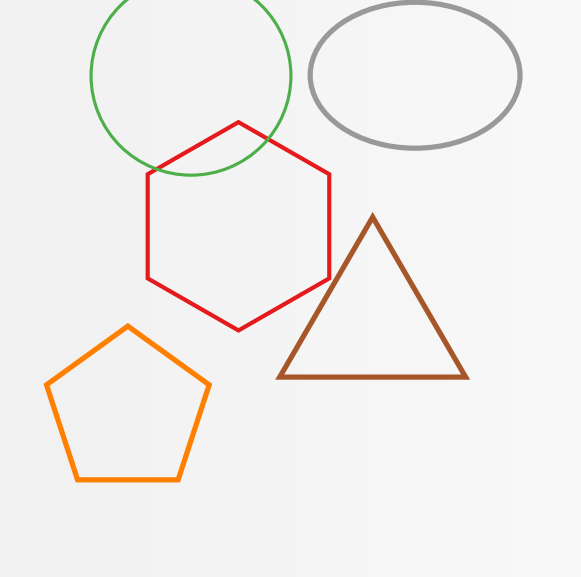[{"shape": "hexagon", "thickness": 2, "radius": 0.9, "center": [0.41, 0.607]}, {"shape": "circle", "thickness": 1.5, "radius": 0.86, "center": [0.329, 0.868]}, {"shape": "pentagon", "thickness": 2.5, "radius": 0.74, "center": [0.22, 0.287]}, {"shape": "triangle", "thickness": 2.5, "radius": 0.92, "center": [0.641, 0.438]}, {"shape": "oval", "thickness": 2.5, "radius": 0.9, "center": [0.714, 0.869]}]